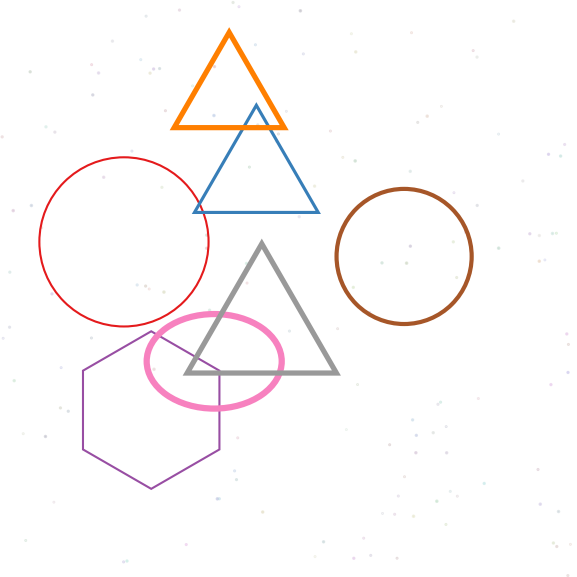[{"shape": "circle", "thickness": 1, "radius": 0.73, "center": [0.215, 0.58]}, {"shape": "triangle", "thickness": 1.5, "radius": 0.62, "center": [0.444, 0.693]}, {"shape": "hexagon", "thickness": 1, "radius": 0.68, "center": [0.262, 0.289]}, {"shape": "triangle", "thickness": 2.5, "radius": 0.55, "center": [0.397, 0.833]}, {"shape": "circle", "thickness": 2, "radius": 0.58, "center": [0.7, 0.555]}, {"shape": "oval", "thickness": 3, "radius": 0.58, "center": [0.371, 0.373]}, {"shape": "triangle", "thickness": 2.5, "radius": 0.75, "center": [0.453, 0.428]}]